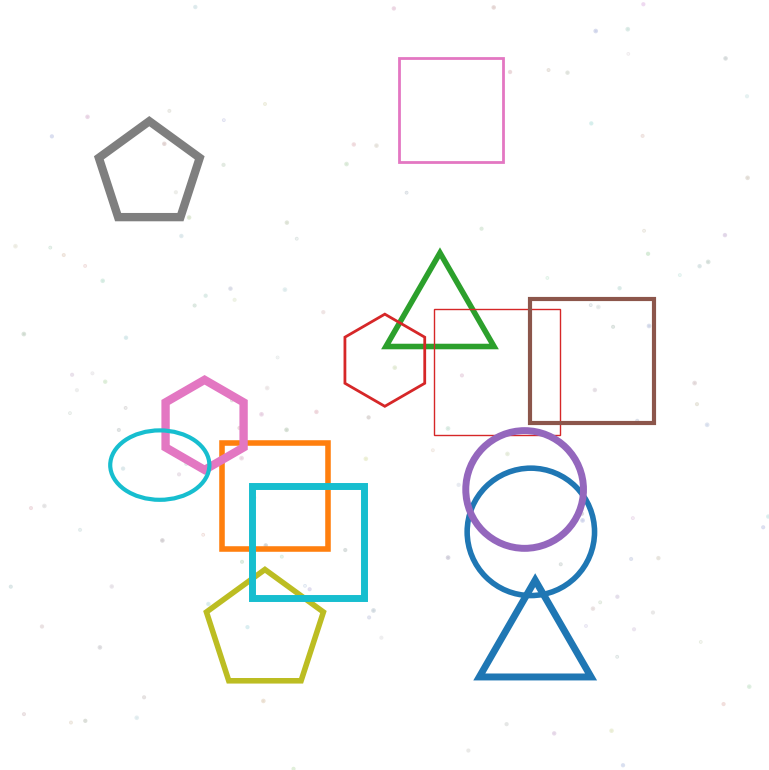[{"shape": "triangle", "thickness": 2.5, "radius": 0.42, "center": [0.695, 0.163]}, {"shape": "circle", "thickness": 2, "radius": 0.41, "center": [0.689, 0.309]}, {"shape": "square", "thickness": 2, "radius": 0.34, "center": [0.357, 0.356]}, {"shape": "triangle", "thickness": 2, "radius": 0.41, "center": [0.571, 0.591]}, {"shape": "hexagon", "thickness": 1, "radius": 0.3, "center": [0.5, 0.532]}, {"shape": "square", "thickness": 0.5, "radius": 0.41, "center": [0.645, 0.517]}, {"shape": "circle", "thickness": 2.5, "radius": 0.38, "center": [0.681, 0.364]}, {"shape": "square", "thickness": 1.5, "radius": 0.4, "center": [0.769, 0.531]}, {"shape": "hexagon", "thickness": 3, "radius": 0.29, "center": [0.266, 0.448]}, {"shape": "square", "thickness": 1, "radius": 0.34, "center": [0.586, 0.858]}, {"shape": "pentagon", "thickness": 3, "radius": 0.34, "center": [0.194, 0.774]}, {"shape": "pentagon", "thickness": 2, "radius": 0.4, "center": [0.344, 0.18]}, {"shape": "square", "thickness": 2.5, "radius": 0.36, "center": [0.4, 0.296]}, {"shape": "oval", "thickness": 1.5, "radius": 0.32, "center": [0.208, 0.396]}]